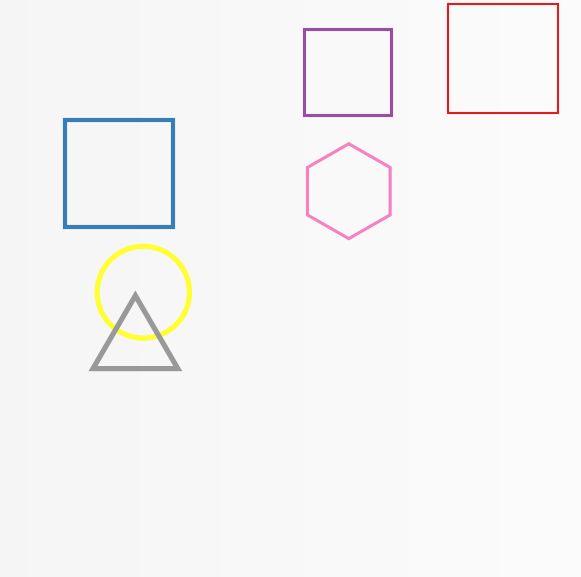[{"shape": "square", "thickness": 1, "radius": 0.47, "center": [0.866, 0.898]}, {"shape": "square", "thickness": 2, "radius": 0.46, "center": [0.205, 0.699]}, {"shape": "square", "thickness": 1.5, "radius": 0.37, "center": [0.599, 0.874]}, {"shape": "circle", "thickness": 2.5, "radius": 0.4, "center": [0.247, 0.493]}, {"shape": "hexagon", "thickness": 1.5, "radius": 0.41, "center": [0.6, 0.668]}, {"shape": "triangle", "thickness": 2.5, "radius": 0.42, "center": [0.233, 0.403]}]